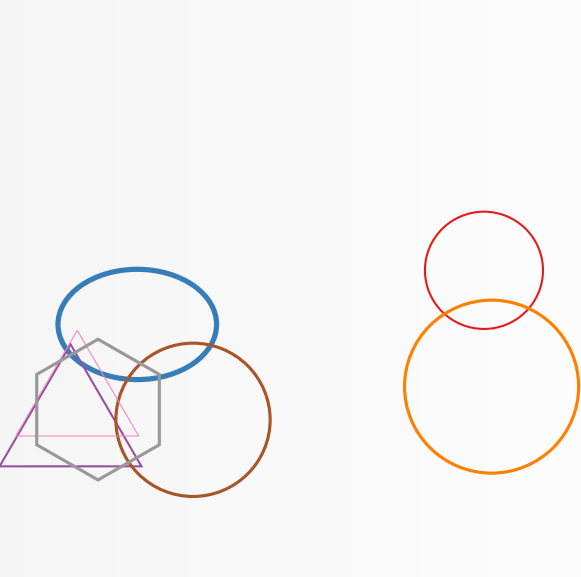[{"shape": "circle", "thickness": 1, "radius": 0.51, "center": [0.833, 0.531]}, {"shape": "oval", "thickness": 2.5, "radius": 0.68, "center": [0.236, 0.437]}, {"shape": "triangle", "thickness": 1, "radius": 0.7, "center": [0.121, 0.262]}, {"shape": "circle", "thickness": 1.5, "radius": 0.75, "center": [0.846, 0.33]}, {"shape": "circle", "thickness": 1.5, "radius": 0.66, "center": [0.332, 0.272]}, {"shape": "triangle", "thickness": 0.5, "radius": 0.61, "center": [0.133, 0.305]}, {"shape": "hexagon", "thickness": 1.5, "radius": 0.61, "center": [0.169, 0.29]}]